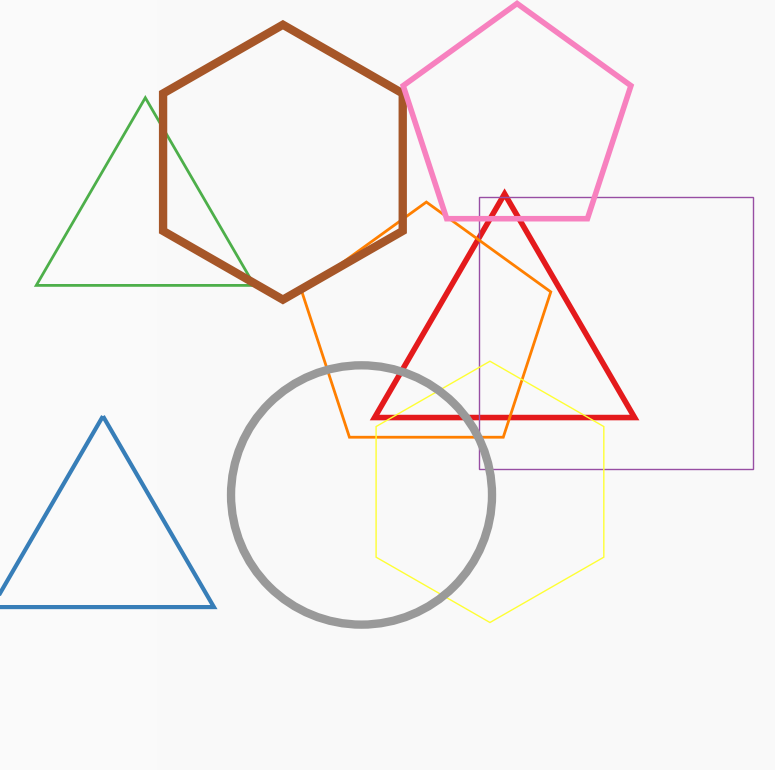[{"shape": "triangle", "thickness": 2, "radius": 0.97, "center": [0.651, 0.555]}, {"shape": "triangle", "thickness": 1.5, "radius": 0.83, "center": [0.133, 0.294]}, {"shape": "triangle", "thickness": 1, "radius": 0.81, "center": [0.188, 0.711]}, {"shape": "square", "thickness": 0.5, "radius": 0.88, "center": [0.794, 0.567]}, {"shape": "pentagon", "thickness": 1, "radius": 0.84, "center": [0.55, 0.569]}, {"shape": "hexagon", "thickness": 0.5, "radius": 0.85, "center": [0.632, 0.361]}, {"shape": "hexagon", "thickness": 3, "radius": 0.89, "center": [0.365, 0.789]}, {"shape": "pentagon", "thickness": 2, "radius": 0.77, "center": [0.667, 0.841]}, {"shape": "circle", "thickness": 3, "radius": 0.84, "center": [0.466, 0.357]}]